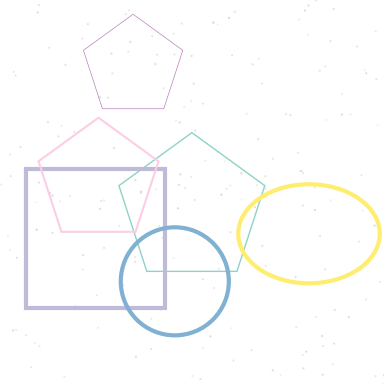[{"shape": "pentagon", "thickness": 1, "radius": 1.0, "center": [0.498, 0.456]}, {"shape": "square", "thickness": 3, "radius": 0.9, "center": [0.248, 0.381]}, {"shape": "circle", "thickness": 3, "radius": 0.7, "center": [0.454, 0.269]}, {"shape": "pentagon", "thickness": 1.5, "radius": 0.82, "center": [0.256, 0.53]}, {"shape": "pentagon", "thickness": 0.5, "radius": 0.68, "center": [0.346, 0.827]}, {"shape": "oval", "thickness": 3, "radius": 0.92, "center": [0.803, 0.393]}]